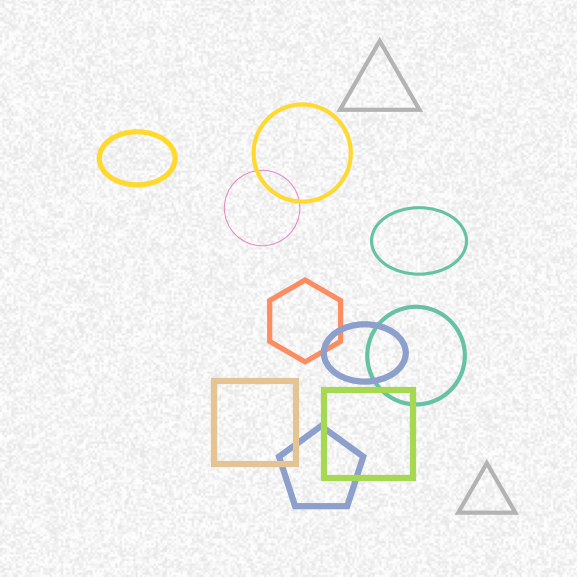[{"shape": "oval", "thickness": 1.5, "radius": 0.41, "center": [0.726, 0.582]}, {"shape": "circle", "thickness": 2, "radius": 0.42, "center": [0.72, 0.383]}, {"shape": "hexagon", "thickness": 2.5, "radius": 0.35, "center": [0.528, 0.443]}, {"shape": "pentagon", "thickness": 3, "radius": 0.38, "center": [0.556, 0.185]}, {"shape": "oval", "thickness": 3, "radius": 0.35, "center": [0.632, 0.388]}, {"shape": "circle", "thickness": 0.5, "radius": 0.33, "center": [0.454, 0.639]}, {"shape": "square", "thickness": 3, "radius": 0.38, "center": [0.638, 0.248]}, {"shape": "oval", "thickness": 2.5, "radius": 0.33, "center": [0.238, 0.725]}, {"shape": "circle", "thickness": 2, "radius": 0.42, "center": [0.523, 0.734]}, {"shape": "square", "thickness": 3, "radius": 0.36, "center": [0.441, 0.268]}, {"shape": "triangle", "thickness": 2, "radius": 0.4, "center": [0.658, 0.849]}, {"shape": "triangle", "thickness": 2, "radius": 0.29, "center": [0.843, 0.14]}]